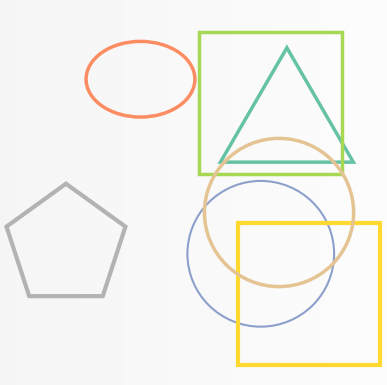[{"shape": "triangle", "thickness": 2.5, "radius": 0.99, "center": [0.74, 0.678]}, {"shape": "oval", "thickness": 2.5, "radius": 0.7, "center": [0.363, 0.794]}, {"shape": "circle", "thickness": 1.5, "radius": 0.95, "center": [0.673, 0.341]}, {"shape": "square", "thickness": 2.5, "radius": 0.92, "center": [0.699, 0.733]}, {"shape": "square", "thickness": 3, "radius": 0.92, "center": [0.798, 0.236]}, {"shape": "circle", "thickness": 2.5, "radius": 0.96, "center": [0.72, 0.448]}, {"shape": "pentagon", "thickness": 3, "radius": 0.81, "center": [0.17, 0.361]}]